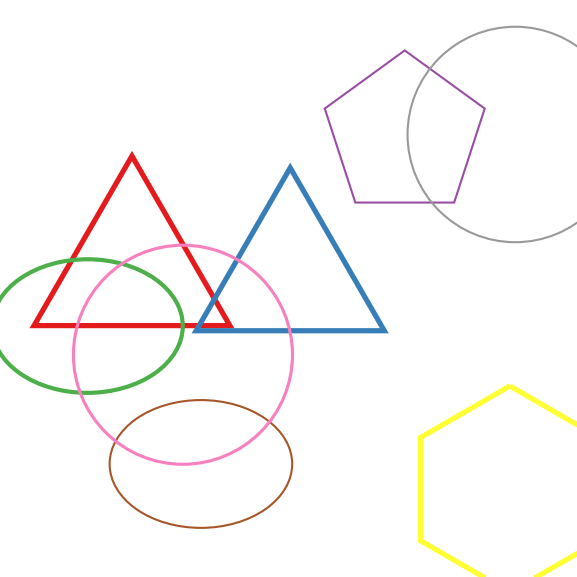[{"shape": "triangle", "thickness": 2.5, "radius": 0.98, "center": [0.228, 0.533]}, {"shape": "triangle", "thickness": 2.5, "radius": 0.94, "center": [0.503, 0.52]}, {"shape": "oval", "thickness": 2, "radius": 0.83, "center": [0.151, 0.435]}, {"shape": "pentagon", "thickness": 1, "radius": 0.73, "center": [0.701, 0.766]}, {"shape": "hexagon", "thickness": 2.5, "radius": 0.89, "center": [0.883, 0.152]}, {"shape": "oval", "thickness": 1, "radius": 0.79, "center": [0.348, 0.196]}, {"shape": "circle", "thickness": 1.5, "radius": 0.95, "center": [0.317, 0.385]}, {"shape": "circle", "thickness": 1, "radius": 0.93, "center": [0.892, 0.766]}]